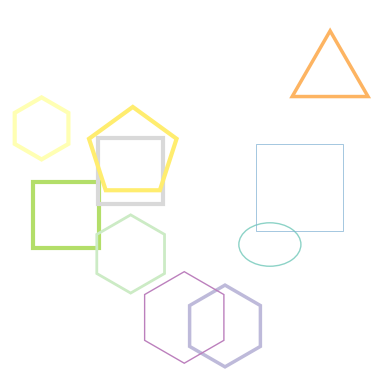[{"shape": "oval", "thickness": 1, "radius": 0.4, "center": [0.701, 0.365]}, {"shape": "hexagon", "thickness": 3, "radius": 0.4, "center": [0.108, 0.666]}, {"shape": "hexagon", "thickness": 2.5, "radius": 0.53, "center": [0.584, 0.153]}, {"shape": "square", "thickness": 0.5, "radius": 0.56, "center": [0.778, 0.513]}, {"shape": "triangle", "thickness": 2.5, "radius": 0.57, "center": [0.857, 0.806]}, {"shape": "square", "thickness": 3, "radius": 0.43, "center": [0.172, 0.442]}, {"shape": "square", "thickness": 3, "radius": 0.42, "center": [0.339, 0.555]}, {"shape": "hexagon", "thickness": 1, "radius": 0.59, "center": [0.479, 0.175]}, {"shape": "hexagon", "thickness": 2, "radius": 0.51, "center": [0.339, 0.34]}, {"shape": "pentagon", "thickness": 3, "radius": 0.6, "center": [0.345, 0.603]}]